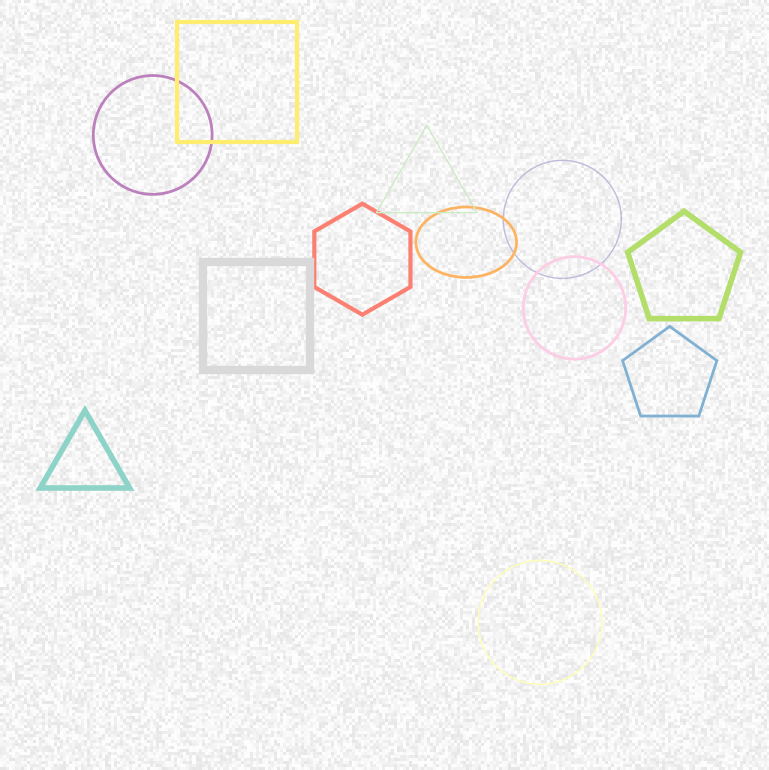[{"shape": "triangle", "thickness": 2, "radius": 0.34, "center": [0.11, 0.4]}, {"shape": "circle", "thickness": 0.5, "radius": 0.4, "center": [0.701, 0.192]}, {"shape": "circle", "thickness": 0.5, "radius": 0.38, "center": [0.73, 0.715]}, {"shape": "hexagon", "thickness": 1.5, "radius": 0.36, "center": [0.471, 0.663]}, {"shape": "pentagon", "thickness": 1, "radius": 0.32, "center": [0.87, 0.512]}, {"shape": "oval", "thickness": 1, "radius": 0.33, "center": [0.606, 0.685]}, {"shape": "pentagon", "thickness": 2, "radius": 0.39, "center": [0.888, 0.649]}, {"shape": "circle", "thickness": 1, "radius": 0.33, "center": [0.746, 0.6]}, {"shape": "square", "thickness": 3, "radius": 0.35, "center": [0.333, 0.589]}, {"shape": "circle", "thickness": 1, "radius": 0.39, "center": [0.198, 0.825]}, {"shape": "triangle", "thickness": 0.5, "radius": 0.38, "center": [0.554, 0.762]}, {"shape": "square", "thickness": 1.5, "radius": 0.39, "center": [0.307, 0.894]}]